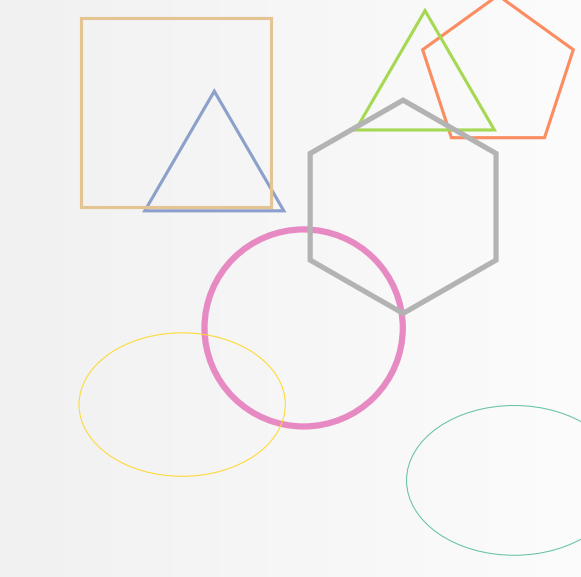[{"shape": "oval", "thickness": 0.5, "radius": 0.93, "center": [0.885, 0.167]}, {"shape": "pentagon", "thickness": 1.5, "radius": 0.68, "center": [0.857, 0.871]}, {"shape": "triangle", "thickness": 1.5, "radius": 0.69, "center": [0.369, 0.703]}, {"shape": "circle", "thickness": 3, "radius": 0.85, "center": [0.522, 0.431]}, {"shape": "triangle", "thickness": 1.5, "radius": 0.69, "center": [0.731, 0.843]}, {"shape": "oval", "thickness": 0.5, "radius": 0.89, "center": [0.313, 0.299]}, {"shape": "square", "thickness": 1.5, "radius": 0.82, "center": [0.302, 0.804]}, {"shape": "hexagon", "thickness": 2.5, "radius": 0.92, "center": [0.694, 0.641]}]